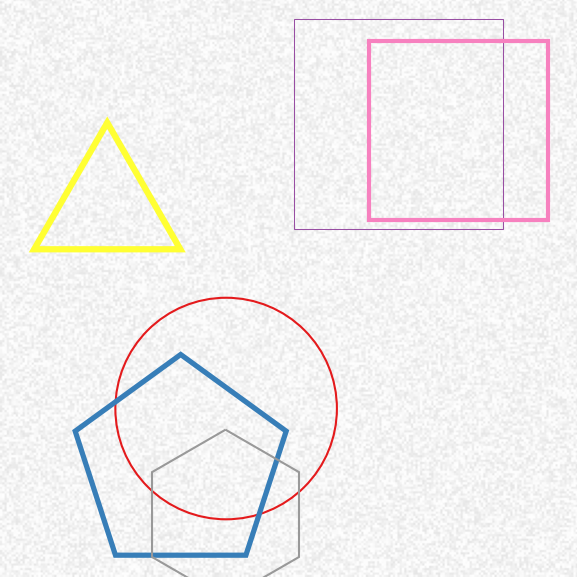[{"shape": "circle", "thickness": 1, "radius": 0.96, "center": [0.392, 0.292]}, {"shape": "pentagon", "thickness": 2.5, "radius": 0.96, "center": [0.313, 0.193]}, {"shape": "square", "thickness": 0.5, "radius": 0.91, "center": [0.69, 0.784]}, {"shape": "triangle", "thickness": 3, "radius": 0.73, "center": [0.186, 0.641]}, {"shape": "square", "thickness": 2, "radius": 0.77, "center": [0.795, 0.773]}, {"shape": "hexagon", "thickness": 1, "radius": 0.73, "center": [0.39, 0.108]}]